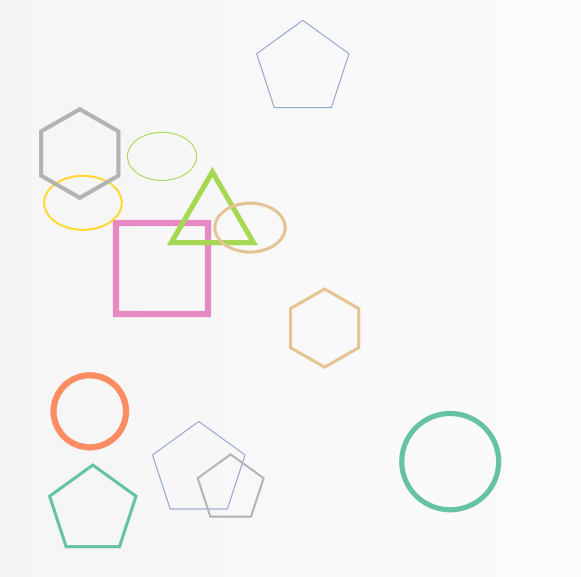[{"shape": "circle", "thickness": 2.5, "radius": 0.42, "center": [0.775, 0.2]}, {"shape": "pentagon", "thickness": 1.5, "radius": 0.39, "center": [0.16, 0.116]}, {"shape": "circle", "thickness": 3, "radius": 0.31, "center": [0.155, 0.287]}, {"shape": "pentagon", "thickness": 0.5, "radius": 0.42, "center": [0.521, 0.88]}, {"shape": "pentagon", "thickness": 0.5, "radius": 0.42, "center": [0.342, 0.186]}, {"shape": "square", "thickness": 3, "radius": 0.39, "center": [0.279, 0.534]}, {"shape": "oval", "thickness": 0.5, "radius": 0.3, "center": [0.279, 0.728]}, {"shape": "triangle", "thickness": 2.5, "radius": 0.41, "center": [0.365, 0.62]}, {"shape": "oval", "thickness": 1, "radius": 0.33, "center": [0.143, 0.648]}, {"shape": "hexagon", "thickness": 1.5, "radius": 0.34, "center": [0.558, 0.431]}, {"shape": "oval", "thickness": 1.5, "radius": 0.3, "center": [0.43, 0.605]}, {"shape": "hexagon", "thickness": 2, "radius": 0.38, "center": [0.137, 0.733]}, {"shape": "pentagon", "thickness": 1, "radius": 0.3, "center": [0.397, 0.153]}]